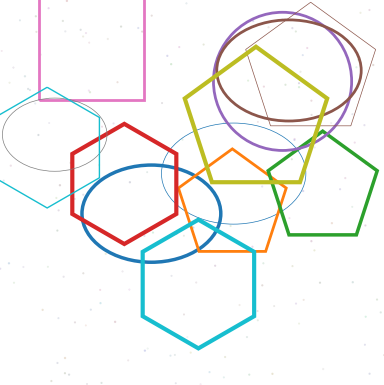[{"shape": "oval", "thickness": 2.5, "radius": 0.9, "center": [0.393, 0.445]}, {"shape": "oval", "thickness": 0.5, "radius": 0.94, "center": [0.607, 0.549]}, {"shape": "pentagon", "thickness": 2, "radius": 0.74, "center": [0.603, 0.466]}, {"shape": "pentagon", "thickness": 2.5, "radius": 0.74, "center": [0.838, 0.51]}, {"shape": "hexagon", "thickness": 3, "radius": 0.78, "center": [0.323, 0.522]}, {"shape": "circle", "thickness": 2, "radius": 0.9, "center": [0.734, 0.789]}, {"shape": "pentagon", "thickness": 0.5, "radius": 0.89, "center": [0.807, 0.817]}, {"shape": "oval", "thickness": 2, "radius": 0.94, "center": [0.751, 0.817]}, {"shape": "square", "thickness": 2, "radius": 0.68, "center": [0.238, 0.878]}, {"shape": "oval", "thickness": 0.5, "radius": 0.68, "center": [0.142, 0.65]}, {"shape": "pentagon", "thickness": 3, "radius": 0.97, "center": [0.665, 0.684]}, {"shape": "hexagon", "thickness": 3, "radius": 0.84, "center": [0.515, 0.262]}, {"shape": "hexagon", "thickness": 1, "radius": 0.78, "center": [0.122, 0.617]}]